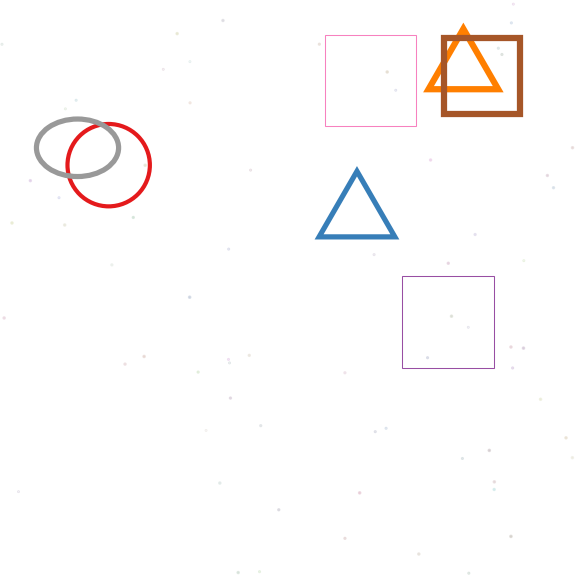[{"shape": "circle", "thickness": 2, "radius": 0.36, "center": [0.188, 0.713]}, {"shape": "triangle", "thickness": 2.5, "radius": 0.38, "center": [0.618, 0.627]}, {"shape": "square", "thickness": 0.5, "radius": 0.4, "center": [0.775, 0.442]}, {"shape": "triangle", "thickness": 3, "radius": 0.35, "center": [0.802, 0.879]}, {"shape": "square", "thickness": 3, "radius": 0.33, "center": [0.835, 0.867]}, {"shape": "square", "thickness": 0.5, "radius": 0.4, "center": [0.642, 0.86]}, {"shape": "oval", "thickness": 2.5, "radius": 0.36, "center": [0.134, 0.743]}]